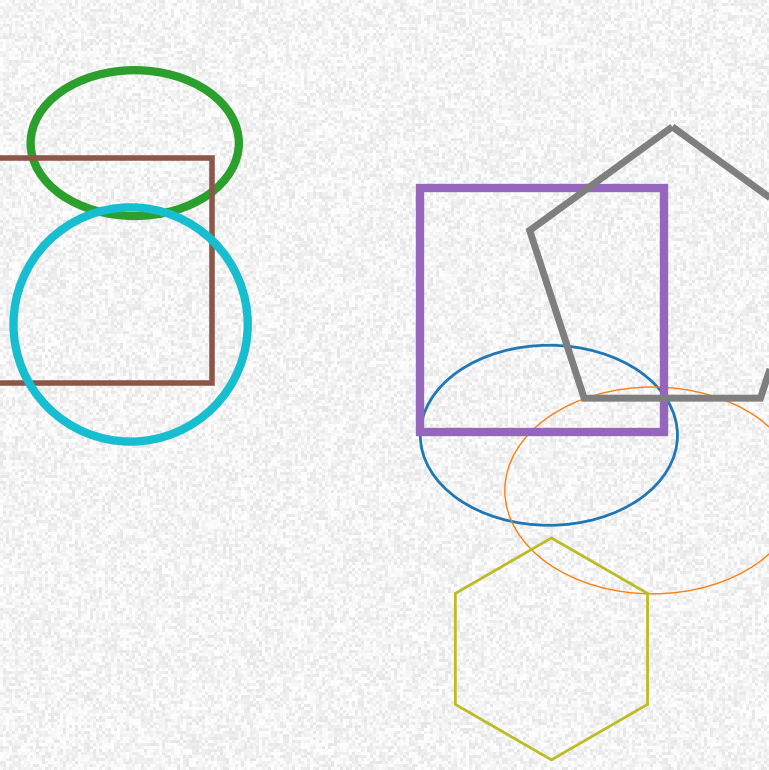[{"shape": "oval", "thickness": 1, "radius": 0.83, "center": [0.713, 0.435]}, {"shape": "oval", "thickness": 0.5, "radius": 0.96, "center": [0.847, 0.363]}, {"shape": "oval", "thickness": 3, "radius": 0.68, "center": [0.175, 0.814]}, {"shape": "square", "thickness": 3, "radius": 0.79, "center": [0.704, 0.598]}, {"shape": "square", "thickness": 2, "radius": 0.73, "center": [0.129, 0.648]}, {"shape": "pentagon", "thickness": 2.5, "radius": 0.97, "center": [0.873, 0.64]}, {"shape": "hexagon", "thickness": 1, "radius": 0.72, "center": [0.716, 0.157]}, {"shape": "circle", "thickness": 3, "radius": 0.76, "center": [0.17, 0.579]}]